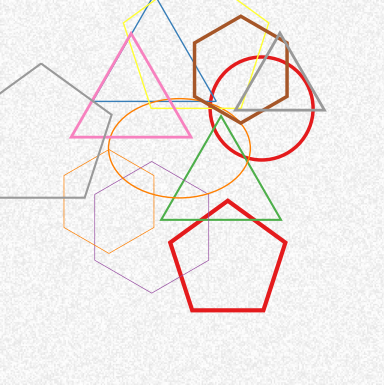[{"shape": "pentagon", "thickness": 3, "radius": 0.79, "center": [0.592, 0.321]}, {"shape": "circle", "thickness": 2.5, "radius": 0.67, "center": [0.679, 0.718]}, {"shape": "triangle", "thickness": 1, "radius": 0.93, "center": [0.401, 0.829]}, {"shape": "triangle", "thickness": 1.5, "radius": 0.9, "center": [0.574, 0.519]}, {"shape": "hexagon", "thickness": 0.5, "radius": 0.85, "center": [0.394, 0.41]}, {"shape": "oval", "thickness": 1, "radius": 0.92, "center": [0.466, 0.615]}, {"shape": "hexagon", "thickness": 0.5, "radius": 0.67, "center": [0.283, 0.477]}, {"shape": "pentagon", "thickness": 1, "radius": 0.99, "center": [0.509, 0.879]}, {"shape": "hexagon", "thickness": 2.5, "radius": 0.69, "center": [0.625, 0.819]}, {"shape": "triangle", "thickness": 2, "radius": 0.9, "center": [0.34, 0.734]}, {"shape": "pentagon", "thickness": 1.5, "radius": 0.96, "center": [0.107, 0.642]}, {"shape": "triangle", "thickness": 2, "radius": 0.67, "center": [0.727, 0.781]}]